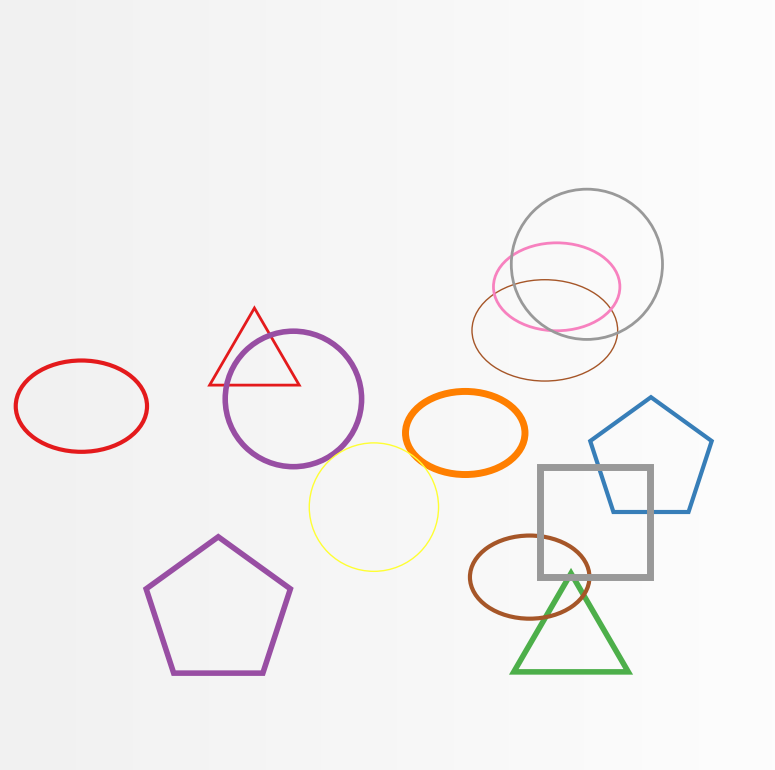[{"shape": "oval", "thickness": 1.5, "radius": 0.42, "center": [0.105, 0.473]}, {"shape": "triangle", "thickness": 1, "radius": 0.33, "center": [0.328, 0.533]}, {"shape": "pentagon", "thickness": 1.5, "radius": 0.41, "center": [0.84, 0.402]}, {"shape": "triangle", "thickness": 2, "radius": 0.43, "center": [0.737, 0.17]}, {"shape": "circle", "thickness": 2, "radius": 0.44, "center": [0.379, 0.482]}, {"shape": "pentagon", "thickness": 2, "radius": 0.49, "center": [0.282, 0.205]}, {"shape": "oval", "thickness": 2.5, "radius": 0.39, "center": [0.6, 0.438]}, {"shape": "circle", "thickness": 0.5, "radius": 0.42, "center": [0.482, 0.341]}, {"shape": "oval", "thickness": 1.5, "radius": 0.39, "center": [0.683, 0.251]}, {"shape": "oval", "thickness": 0.5, "radius": 0.47, "center": [0.703, 0.571]}, {"shape": "oval", "thickness": 1, "radius": 0.41, "center": [0.718, 0.628]}, {"shape": "square", "thickness": 2.5, "radius": 0.36, "center": [0.768, 0.323]}, {"shape": "circle", "thickness": 1, "radius": 0.49, "center": [0.757, 0.657]}]